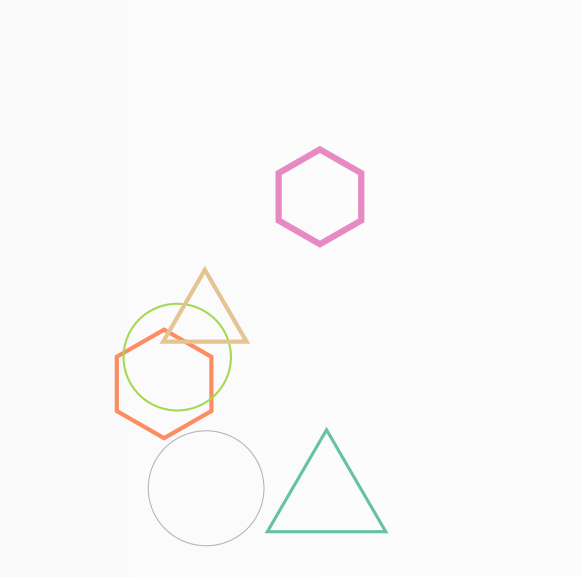[{"shape": "triangle", "thickness": 1.5, "radius": 0.59, "center": [0.562, 0.137]}, {"shape": "hexagon", "thickness": 2, "radius": 0.47, "center": [0.282, 0.334]}, {"shape": "hexagon", "thickness": 3, "radius": 0.41, "center": [0.55, 0.658]}, {"shape": "circle", "thickness": 1, "radius": 0.46, "center": [0.305, 0.381]}, {"shape": "triangle", "thickness": 2, "radius": 0.41, "center": [0.352, 0.449]}, {"shape": "circle", "thickness": 0.5, "radius": 0.5, "center": [0.355, 0.154]}]